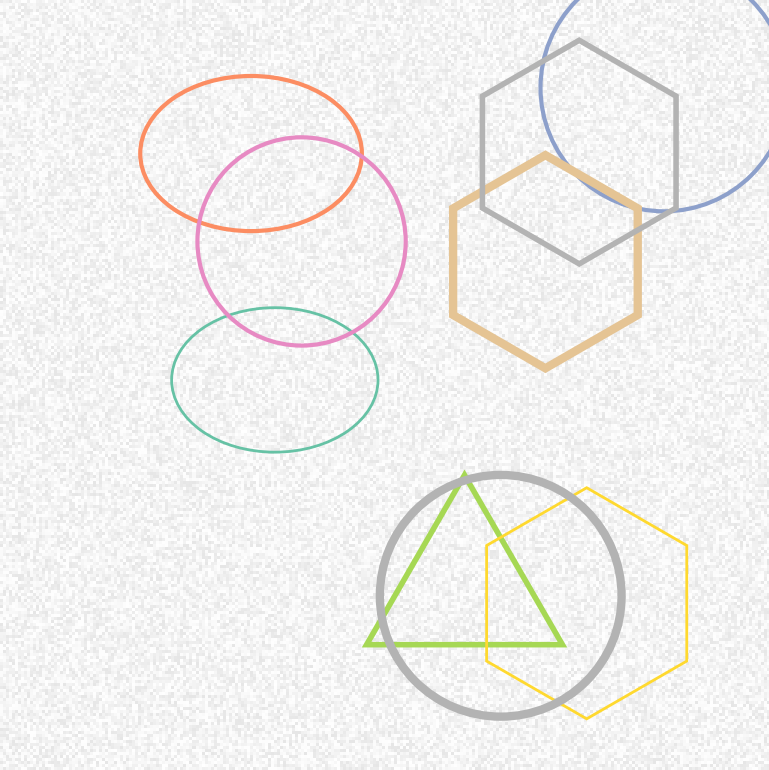[{"shape": "oval", "thickness": 1, "radius": 0.67, "center": [0.357, 0.507]}, {"shape": "oval", "thickness": 1.5, "radius": 0.72, "center": [0.326, 0.801]}, {"shape": "circle", "thickness": 1.5, "radius": 0.8, "center": [0.862, 0.886]}, {"shape": "circle", "thickness": 1.5, "radius": 0.68, "center": [0.392, 0.686]}, {"shape": "triangle", "thickness": 2, "radius": 0.73, "center": [0.603, 0.236]}, {"shape": "hexagon", "thickness": 1, "radius": 0.75, "center": [0.762, 0.217]}, {"shape": "hexagon", "thickness": 3, "radius": 0.69, "center": [0.708, 0.66]}, {"shape": "circle", "thickness": 3, "radius": 0.78, "center": [0.65, 0.226]}, {"shape": "hexagon", "thickness": 2, "radius": 0.73, "center": [0.752, 0.803]}]